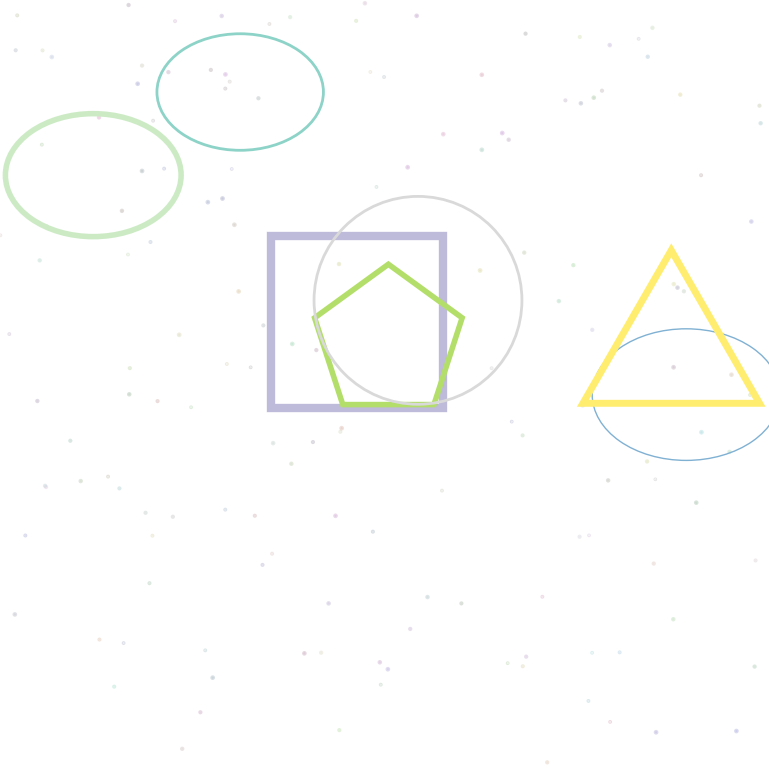[{"shape": "oval", "thickness": 1, "radius": 0.54, "center": [0.312, 0.88]}, {"shape": "square", "thickness": 3, "radius": 0.56, "center": [0.463, 0.582]}, {"shape": "oval", "thickness": 0.5, "radius": 0.61, "center": [0.891, 0.488]}, {"shape": "pentagon", "thickness": 2, "radius": 0.5, "center": [0.504, 0.556]}, {"shape": "circle", "thickness": 1, "radius": 0.67, "center": [0.543, 0.61]}, {"shape": "oval", "thickness": 2, "radius": 0.57, "center": [0.121, 0.773]}, {"shape": "triangle", "thickness": 2.5, "radius": 0.66, "center": [0.872, 0.542]}]